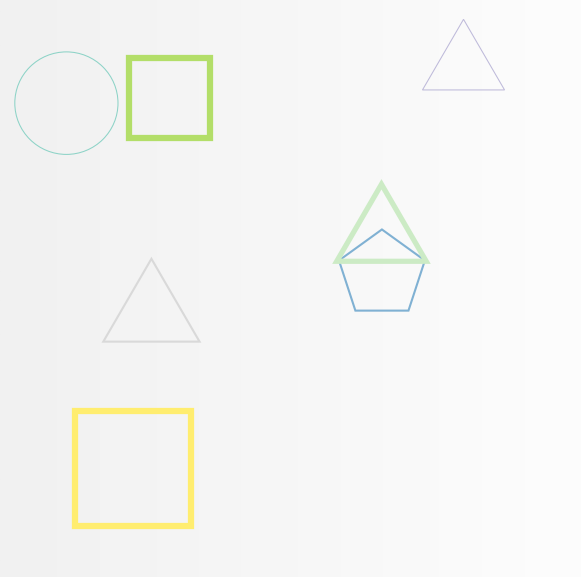[{"shape": "circle", "thickness": 0.5, "radius": 0.44, "center": [0.114, 0.821]}, {"shape": "triangle", "thickness": 0.5, "radius": 0.41, "center": [0.797, 0.884]}, {"shape": "pentagon", "thickness": 1, "radius": 0.39, "center": [0.657, 0.524]}, {"shape": "square", "thickness": 3, "radius": 0.35, "center": [0.292, 0.83]}, {"shape": "triangle", "thickness": 1, "radius": 0.48, "center": [0.261, 0.455]}, {"shape": "triangle", "thickness": 2.5, "radius": 0.44, "center": [0.656, 0.591]}, {"shape": "square", "thickness": 3, "radius": 0.5, "center": [0.229, 0.188]}]